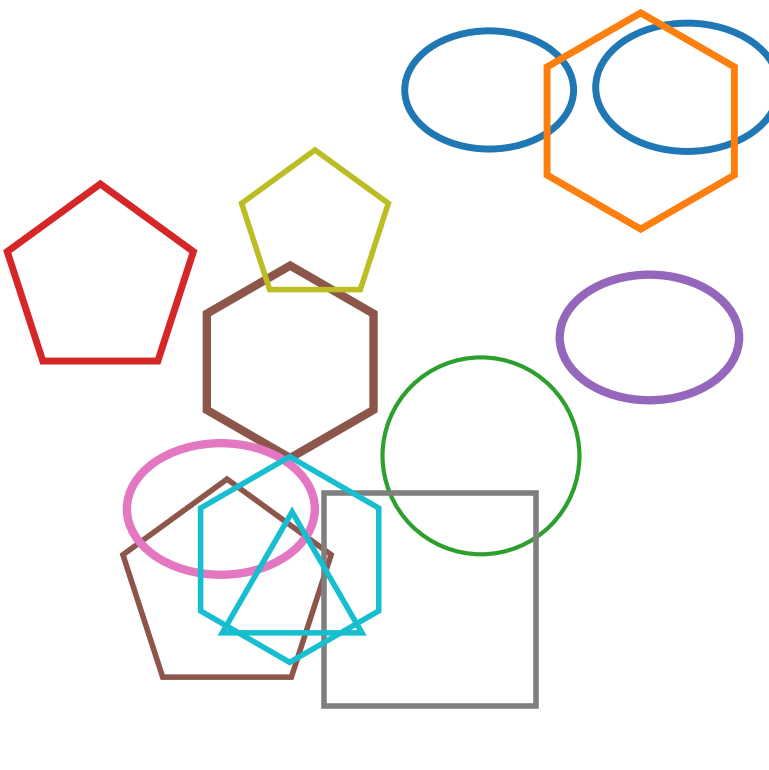[{"shape": "oval", "thickness": 2.5, "radius": 0.6, "center": [0.893, 0.887]}, {"shape": "oval", "thickness": 2.5, "radius": 0.55, "center": [0.635, 0.883]}, {"shape": "hexagon", "thickness": 2.5, "radius": 0.7, "center": [0.832, 0.843]}, {"shape": "circle", "thickness": 1.5, "radius": 0.64, "center": [0.625, 0.408]}, {"shape": "pentagon", "thickness": 2.5, "radius": 0.64, "center": [0.13, 0.634]}, {"shape": "oval", "thickness": 3, "radius": 0.58, "center": [0.843, 0.562]}, {"shape": "pentagon", "thickness": 2, "radius": 0.71, "center": [0.295, 0.236]}, {"shape": "hexagon", "thickness": 3, "radius": 0.62, "center": [0.377, 0.53]}, {"shape": "oval", "thickness": 3, "radius": 0.61, "center": [0.287, 0.339]}, {"shape": "square", "thickness": 2, "radius": 0.69, "center": [0.559, 0.221]}, {"shape": "pentagon", "thickness": 2, "radius": 0.5, "center": [0.409, 0.705]}, {"shape": "triangle", "thickness": 2, "radius": 0.52, "center": [0.379, 0.23]}, {"shape": "hexagon", "thickness": 2, "radius": 0.67, "center": [0.376, 0.273]}]